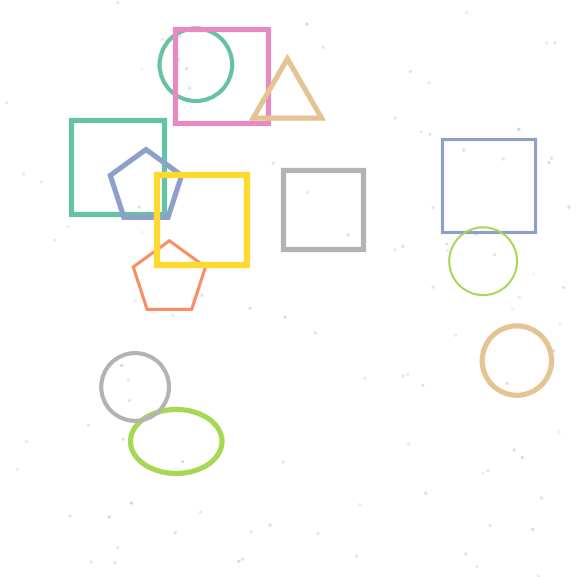[{"shape": "circle", "thickness": 2, "radius": 0.31, "center": [0.339, 0.887]}, {"shape": "square", "thickness": 2.5, "radius": 0.41, "center": [0.204, 0.71]}, {"shape": "pentagon", "thickness": 1.5, "radius": 0.33, "center": [0.293, 0.517]}, {"shape": "square", "thickness": 1.5, "radius": 0.4, "center": [0.846, 0.678]}, {"shape": "pentagon", "thickness": 2.5, "radius": 0.32, "center": [0.253, 0.675]}, {"shape": "square", "thickness": 2.5, "radius": 0.4, "center": [0.384, 0.868]}, {"shape": "oval", "thickness": 2.5, "radius": 0.4, "center": [0.305, 0.235]}, {"shape": "circle", "thickness": 1, "radius": 0.29, "center": [0.837, 0.547]}, {"shape": "square", "thickness": 3, "radius": 0.39, "center": [0.35, 0.618]}, {"shape": "triangle", "thickness": 2.5, "radius": 0.34, "center": [0.498, 0.829]}, {"shape": "circle", "thickness": 2.5, "radius": 0.3, "center": [0.895, 0.375]}, {"shape": "square", "thickness": 2.5, "radius": 0.34, "center": [0.559, 0.636]}, {"shape": "circle", "thickness": 2, "radius": 0.29, "center": [0.234, 0.329]}]